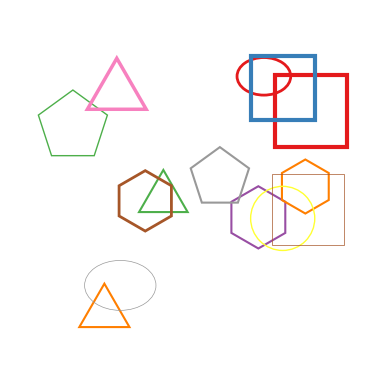[{"shape": "square", "thickness": 3, "radius": 0.47, "center": [0.809, 0.712]}, {"shape": "oval", "thickness": 2, "radius": 0.35, "center": [0.685, 0.802]}, {"shape": "square", "thickness": 3, "radius": 0.42, "center": [0.736, 0.772]}, {"shape": "pentagon", "thickness": 1, "radius": 0.47, "center": [0.189, 0.672]}, {"shape": "triangle", "thickness": 1.5, "radius": 0.36, "center": [0.424, 0.486]}, {"shape": "hexagon", "thickness": 1.5, "radius": 0.4, "center": [0.671, 0.435]}, {"shape": "hexagon", "thickness": 1.5, "radius": 0.35, "center": [0.793, 0.516]}, {"shape": "triangle", "thickness": 1.5, "radius": 0.38, "center": [0.271, 0.188]}, {"shape": "circle", "thickness": 1, "radius": 0.42, "center": [0.734, 0.433]}, {"shape": "square", "thickness": 0.5, "radius": 0.47, "center": [0.801, 0.456]}, {"shape": "hexagon", "thickness": 2, "radius": 0.39, "center": [0.377, 0.478]}, {"shape": "triangle", "thickness": 2.5, "radius": 0.44, "center": [0.303, 0.76]}, {"shape": "pentagon", "thickness": 1.5, "radius": 0.4, "center": [0.571, 0.538]}, {"shape": "oval", "thickness": 0.5, "radius": 0.46, "center": [0.312, 0.259]}]